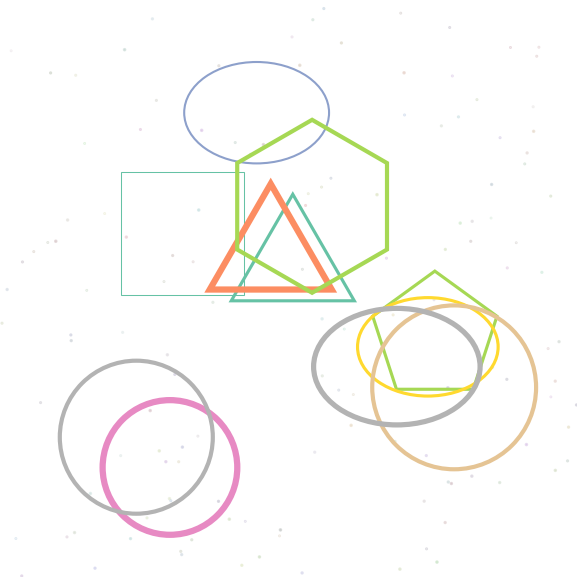[{"shape": "square", "thickness": 0.5, "radius": 0.53, "center": [0.316, 0.595]}, {"shape": "triangle", "thickness": 1.5, "radius": 0.61, "center": [0.507, 0.54]}, {"shape": "triangle", "thickness": 3, "radius": 0.61, "center": [0.469, 0.559]}, {"shape": "oval", "thickness": 1, "radius": 0.63, "center": [0.444, 0.804]}, {"shape": "circle", "thickness": 3, "radius": 0.58, "center": [0.294, 0.19]}, {"shape": "pentagon", "thickness": 1.5, "radius": 0.57, "center": [0.753, 0.417]}, {"shape": "hexagon", "thickness": 2, "radius": 0.75, "center": [0.54, 0.642]}, {"shape": "oval", "thickness": 1.5, "radius": 0.61, "center": [0.741, 0.399]}, {"shape": "circle", "thickness": 2, "radius": 0.71, "center": [0.786, 0.328]}, {"shape": "circle", "thickness": 2, "radius": 0.66, "center": [0.236, 0.242]}, {"shape": "oval", "thickness": 2.5, "radius": 0.72, "center": [0.687, 0.364]}]